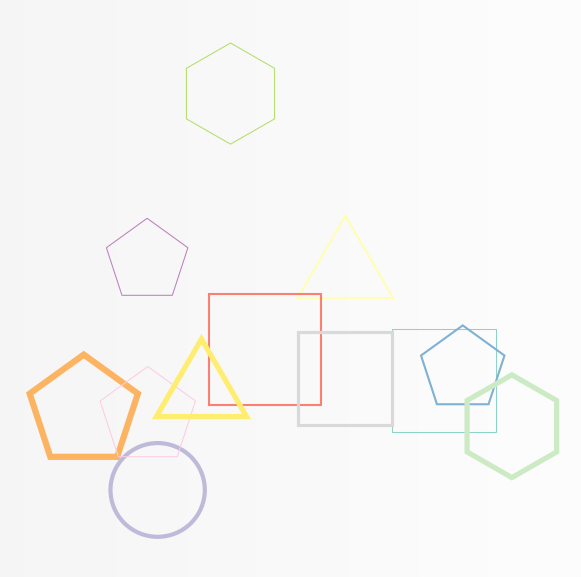[{"shape": "square", "thickness": 0.5, "radius": 0.45, "center": [0.764, 0.34]}, {"shape": "triangle", "thickness": 1, "radius": 0.47, "center": [0.594, 0.531]}, {"shape": "circle", "thickness": 2, "radius": 0.41, "center": [0.271, 0.151]}, {"shape": "square", "thickness": 1, "radius": 0.48, "center": [0.457, 0.393]}, {"shape": "pentagon", "thickness": 1, "radius": 0.38, "center": [0.796, 0.36]}, {"shape": "pentagon", "thickness": 3, "radius": 0.49, "center": [0.144, 0.287]}, {"shape": "hexagon", "thickness": 0.5, "radius": 0.44, "center": [0.397, 0.837]}, {"shape": "pentagon", "thickness": 0.5, "radius": 0.43, "center": [0.254, 0.278]}, {"shape": "square", "thickness": 1.5, "radius": 0.4, "center": [0.594, 0.344]}, {"shape": "pentagon", "thickness": 0.5, "radius": 0.37, "center": [0.253, 0.547]}, {"shape": "hexagon", "thickness": 2.5, "radius": 0.44, "center": [0.881, 0.261]}, {"shape": "triangle", "thickness": 2.5, "radius": 0.45, "center": [0.347, 0.323]}]